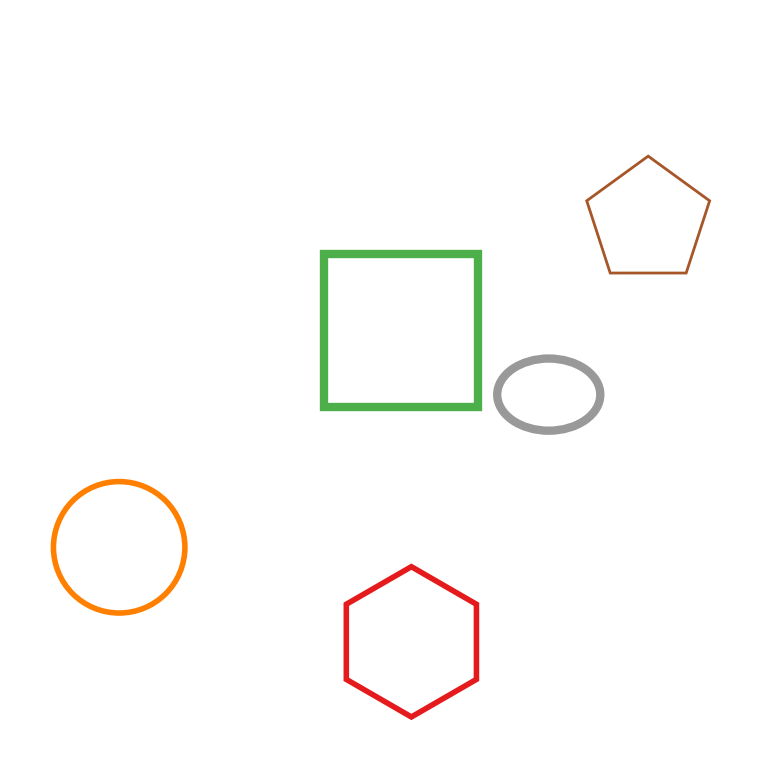[{"shape": "hexagon", "thickness": 2, "radius": 0.49, "center": [0.534, 0.166]}, {"shape": "square", "thickness": 3, "radius": 0.5, "center": [0.521, 0.571]}, {"shape": "circle", "thickness": 2, "radius": 0.43, "center": [0.155, 0.289]}, {"shape": "pentagon", "thickness": 1, "radius": 0.42, "center": [0.842, 0.713]}, {"shape": "oval", "thickness": 3, "radius": 0.33, "center": [0.713, 0.488]}]